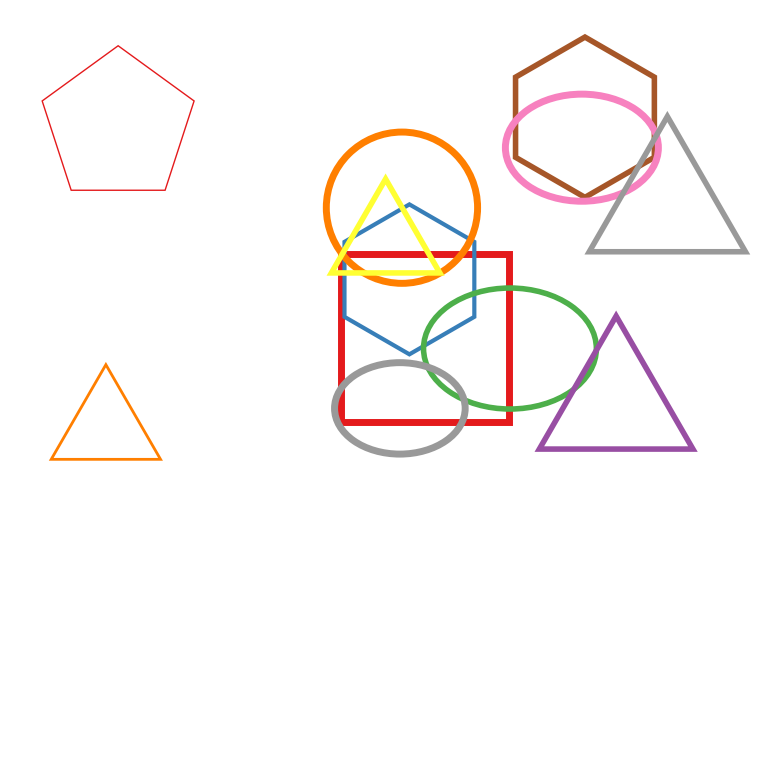[{"shape": "square", "thickness": 2.5, "radius": 0.54, "center": [0.552, 0.561]}, {"shape": "pentagon", "thickness": 0.5, "radius": 0.52, "center": [0.153, 0.837]}, {"shape": "hexagon", "thickness": 1.5, "radius": 0.49, "center": [0.532, 0.637]}, {"shape": "oval", "thickness": 2, "radius": 0.56, "center": [0.662, 0.547]}, {"shape": "triangle", "thickness": 2, "radius": 0.58, "center": [0.8, 0.474]}, {"shape": "circle", "thickness": 2.5, "radius": 0.49, "center": [0.522, 0.73]}, {"shape": "triangle", "thickness": 1, "radius": 0.41, "center": [0.138, 0.444]}, {"shape": "triangle", "thickness": 2, "radius": 0.41, "center": [0.501, 0.686]}, {"shape": "hexagon", "thickness": 2, "radius": 0.52, "center": [0.76, 0.848]}, {"shape": "oval", "thickness": 2.5, "radius": 0.5, "center": [0.756, 0.808]}, {"shape": "oval", "thickness": 2.5, "radius": 0.42, "center": [0.519, 0.47]}, {"shape": "triangle", "thickness": 2, "radius": 0.59, "center": [0.867, 0.732]}]